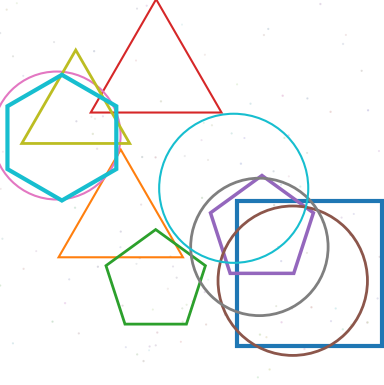[{"shape": "square", "thickness": 3, "radius": 0.94, "center": [0.805, 0.289]}, {"shape": "triangle", "thickness": 1.5, "radius": 0.93, "center": [0.314, 0.425]}, {"shape": "pentagon", "thickness": 2, "radius": 0.68, "center": [0.404, 0.268]}, {"shape": "triangle", "thickness": 1.5, "radius": 0.98, "center": [0.406, 0.806]}, {"shape": "pentagon", "thickness": 2.5, "radius": 0.7, "center": [0.68, 0.404]}, {"shape": "circle", "thickness": 2, "radius": 0.97, "center": [0.76, 0.271]}, {"shape": "circle", "thickness": 1.5, "radius": 0.83, "center": [0.147, 0.648]}, {"shape": "circle", "thickness": 2, "radius": 0.89, "center": [0.674, 0.359]}, {"shape": "triangle", "thickness": 2, "radius": 0.81, "center": [0.197, 0.708]}, {"shape": "hexagon", "thickness": 3, "radius": 0.82, "center": [0.161, 0.642]}, {"shape": "circle", "thickness": 1.5, "radius": 0.97, "center": [0.607, 0.511]}]